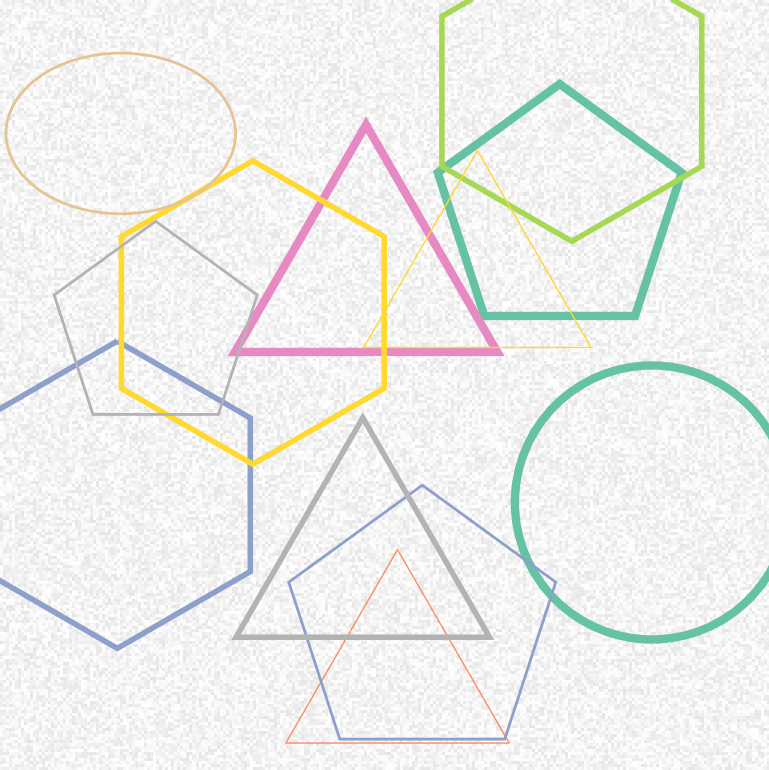[{"shape": "circle", "thickness": 3, "radius": 0.89, "center": [0.847, 0.347]}, {"shape": "pentagon", "thickness": 3, "radius": 0.83, "center": [0.727, 0.724]}, {"shape": "triangle", "thickness": 0.5, "radius": 0.84, "center": [0.516, 0.119]}, {"shape": "pentagon", "thickness": 1, "radius": 0.91, "center": [0.548, 0.188]}, {"shape": "hexagon", "thickness": 2, "radius": 1.0, "center": [0.152, 0.357]}, {"shape": "triangle", "thickness": 3, "radius": 0.98, "center": [0.475, 0.641]}, {"shape": "hexagon", "thickness": 2, "radius": 0.97, "center": [0.743, 0.881]}, {"shape": "triangle", "thickness": 0.5, "radius": 0.85, "center": [0.62, 0.634]}, {"shape": "hexagon", "thickness": 2, "radius": 0.99, "center": [0.328, 0.594]}, {"shape": "oval", "thickness": 1, "radius": 0.75, "center": [0.157, 0.827]}, {"shape": "pentagon", "thickness": 1, "radius": 0.69, "center": [0.202, 0.574]}, {"shape": "triangle", "thickness": 2, "radius": 0.95, "center": [0.471, 0.267]}]